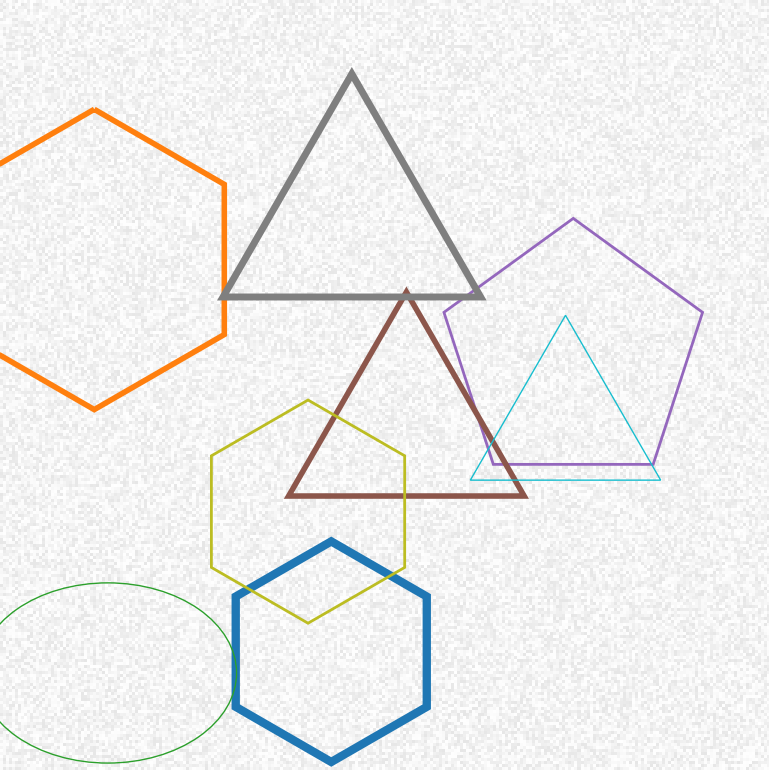[{"shape": "hexagon", "thickness": 3, "radius": 0.72, "center": [0.43, 0.154]}, {"shape": "hexagon", "thickness": 2, "radius": 0.97, "center": [0.122, 0.663]}, {"shape": "oval", "thickness": 0.5, "radius": 0.84, "center": [0.14, 0.126]}, {"shape": "pentagon", "thickness": 1, "radius": 0.88, "center": [0.744, 0.54]}, {"shape": "triangle", "thickness": 2, "radius": 0.88, "center": [0.528, 0.444]}, {"shape": "triangle", "thickness": 2.5, "radius": 0.97, "center": [0.457, 0.711]}, {"shape": "hexagon", "thickness": 1, "radius": 0.72, "center": [0.4, 0.336]}, {"shape": "triangle", "thickness": 0.5, "radius": 0.71, "center": [0.734, 0.448]}]